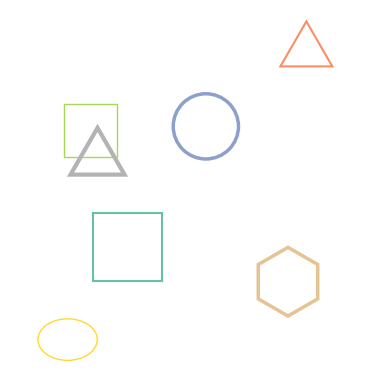[{"shape": "square", "thickness": 1.5, "radius": 0.44, "center": [0.331, 0.36]}, {"shape": "triangle", "thickness": 1.5, "radius": 0.39, "center": [0.796, 0.867]}, {"shape": "circle", "thickness": 2.5, "radius": 0.42, "center": [0.535, 0.672]}, {"shape": "square", "thickness": 1, "radius": 0.34, "center": [0.236, 0.66]}, {"shape": "oval", "thickness": 1, "radius": 0.39, "center": [0.176, 0.118]}, {"shape": "hexagon", "thickness": 2.5, "radius": 0.45, "center": [0.748, 0.268]}, {"shape": "triangle", "thickness": 3, "radius": 0.4, "center": [0.253, 0.587]}]